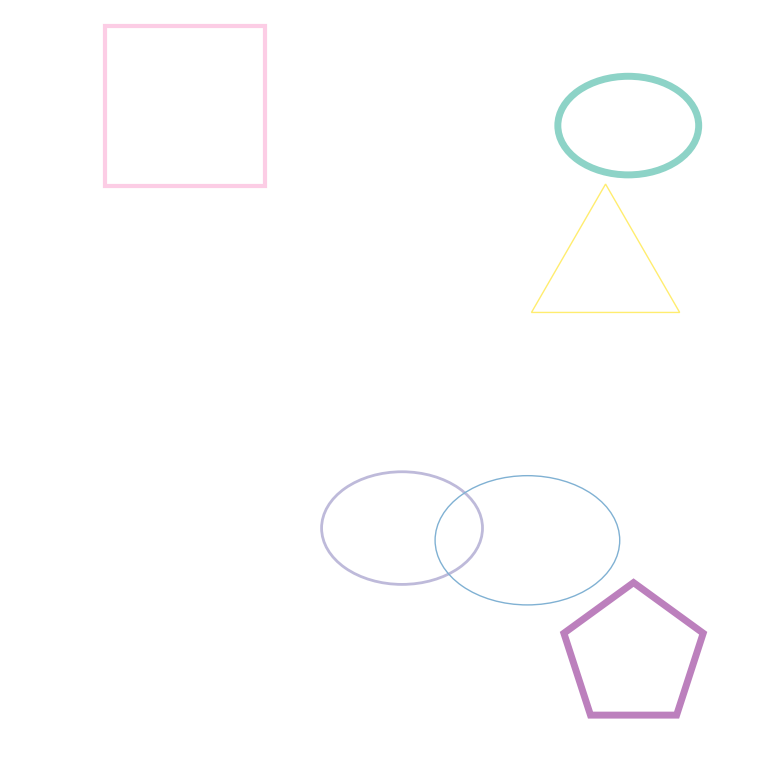[{"shape": "oval", "thickness": 2.5, "radius": 0.46, "center": [0.816, 0.837]}, {"shape": "oval", "thickness": 1, "radius": 0.52, "center": [0.522, 0.314]}, {"shape": "oval", "thickness": 0.5, "radius": 0.6, "center": [0.685, 0.298]}, {"shape": "square", "thickness": 1.5, "radius": 0.52, "center": [0.241, 0.862]}, {"shape": "pentagon", "thickness": 2.5, "radius": 0.48, "center": [0.823, 0.148]}, {"shape": "triangle", "thickness": 0.5, "radius": 0.56, "center": [0.786, 0.65]}]